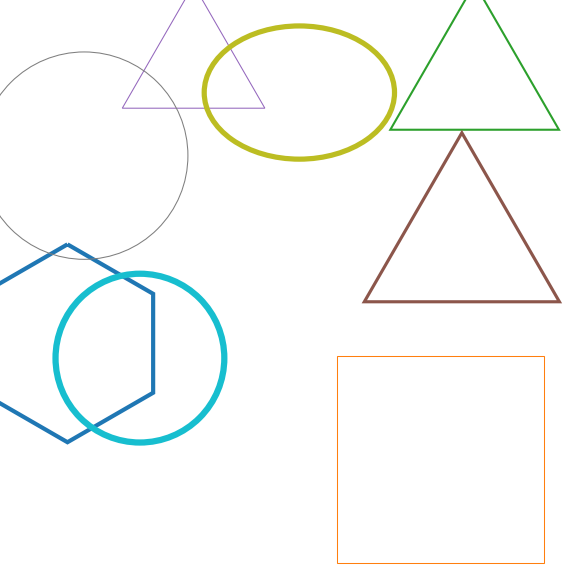[{"shape": "hexagon", "thickness": 2, "radius": 0.86, "center": [0.117, 0.405]}, {"shape": "square", "thickness": 0.5, "radius": 0.9, "center": [0.762, 0.204]}, {"shape": "triangle", "thickness": 1, "radius": 0.84, "center": [0.822, 0.859]}, {"shape": "triangle", "thickness": 0.5, "radius": 0.71, "center": [0.335, 0.883]}, {"shape": "triangle", "thickness": 1.5, "radius": 0.98, "center": [0.8, 0.574]}, {"shape": "circle", "thickness": 0.5, "radius": 0.9, "center": [0.146, 0.73]}, {"shape": "oval", "thickness": 2.5, "radius": 0.82, "center": [0.518, 0.839]}, {"shape": "circle", "thickness": 3, "radius": 0.73, "center": [0.242, 0.379]}]